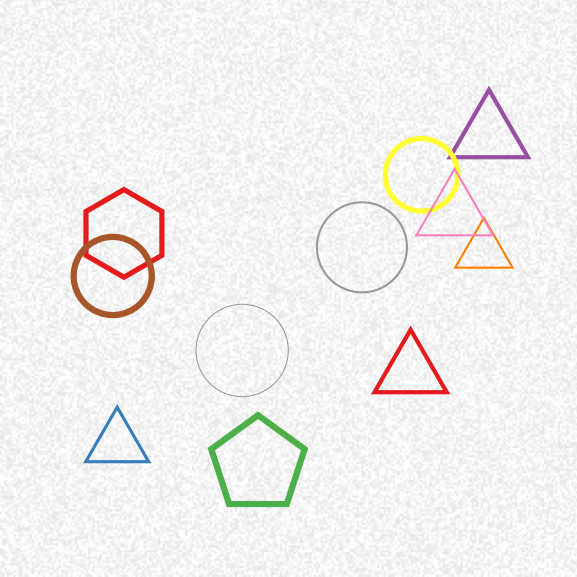[{"shape": "hexagon", "thickness": 2.5, "radius": 0.38, "center": [0.215, 0.595]}, {"shape": "triangle", "thickness": 2, "radius": 0.36, "center": [0.711, 0.356]}, {"shape": "triangle", "thickness": 1.5, "radius": 0.31, "center": [0.203, 0.231]}, {"shape": "pentagon", "thickness": 3, "radius": 0.43, "center": [0.447, 0.195]}, {"shape": "triangle", "thickness": 2, "radius": 0.39, "center": [0.847, 0.766]}, {"shape": "triangle", "thickness": 1, "radius": 0.29, "center": [0.838, 0.564]}, {"shape": "circle", "thickness": 2.5, "radius": 0.31, "center": [0.73, 0.696]}, {"shape": "circle", "thickness": 3, "radius": 0.34, "center": [0.195, 0.521]}, {"shape": "triangle", "thickness": 1, "radius": 0.38, "center": [0.787, 0.63]}, {"shape": "circle", "thickness": 0.5, "radius": 0.4, "center": [0.419, 0.392]}, {"shape": "circle", "thickness": 1, "radius": 0.39, "center": [0.627, 0.571]}]